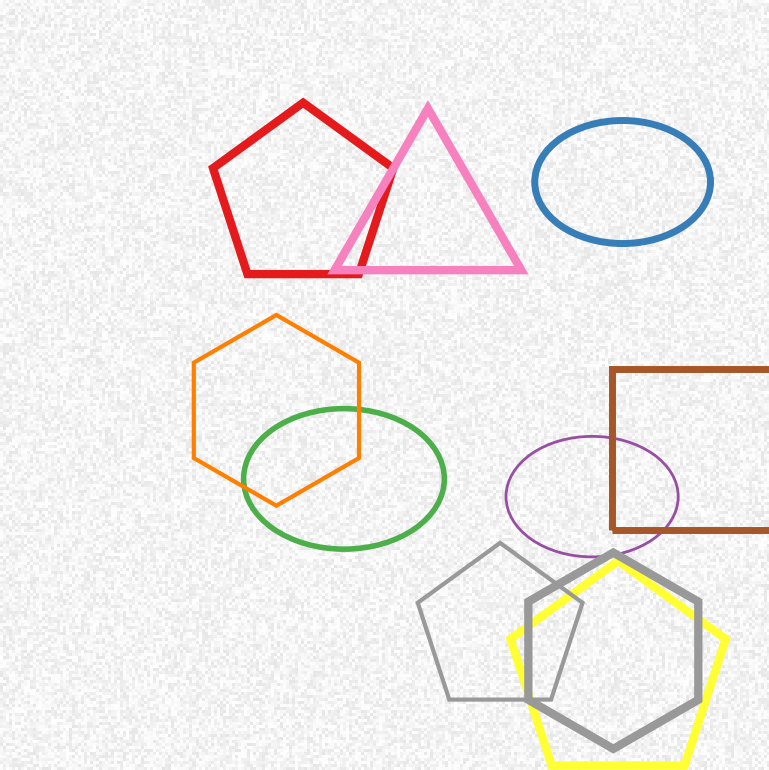[{"shape": "pentagon", "thickness": 3, "radius": 0.62, "center": [0.394, 0.744]}, {"shape": "oval", "thickness": 2.5, "radius": 0.57, "center": [0.809, 0.764]}, {"shape": "oval", "thickness": 2, "radius": 0.65, "center": [0.447, 0.378]}, {"shape": "oval", "thickness": 1, "radius": 0.56, "center": [0.769, 0.355]}, {"shape": "hexagon", "thickness": 1.5, "radius": 0.62, "center": [0.359, 0.467]}, {"shape": "pentagon", "thickness": 3, "radius": 0.73, "center": [0.803, 0.125]}, {"shape": "square", "thickness": 2.5, "radius": 0.52, "center": [0.899, 0.416]}, {"shape": "triangle", "thickness": 3, "radius": 0.7, "center": [0.556, 0.719]}, {"shape": "pentagon", "thickness": 1.5, "radius": 0.56, "center": [0.65, 0.182]}, {"shape": "hexagon", "thickness": 3, "radius": 0.64, "center": [0.797, 0.155]}]